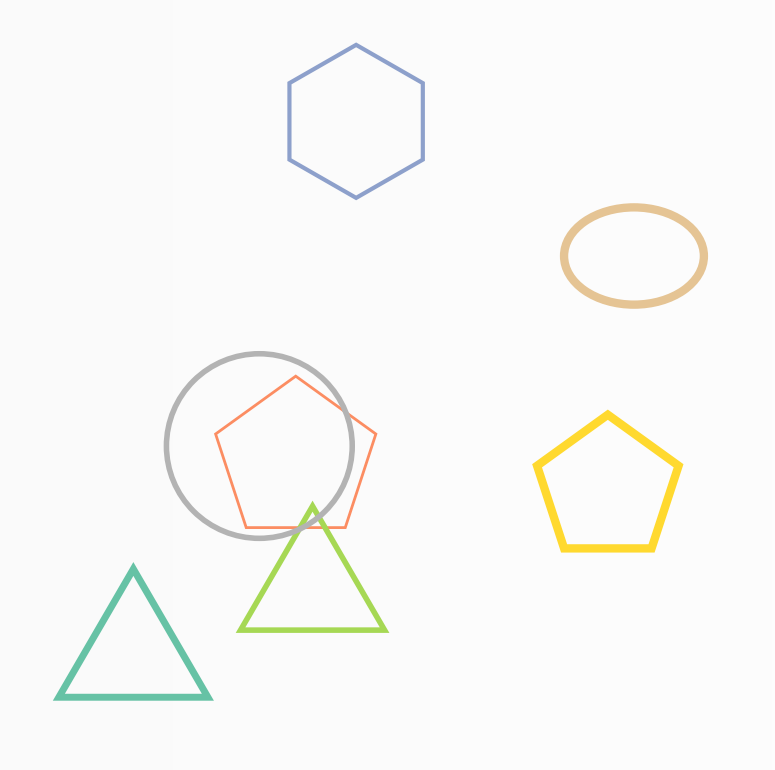[{"shape": "triangle", "thickness": 2.5, "radius": 0.56, "center": [0.172, 0.15]}, {"shape": "pentagon", "thickness": 1, "radius": 0.54, "center": [0.382, 0.403]}, {"shape": "hexagon", "thickness": 1.5, "radius": 0.5, "center": [0.46, 0.842]}, {"shape": "triangle", "thickness": 2, "radius": 0.54, "center": [0.403, 0.235]}, {"shape": "pentagon", "thickness": 3, "radius": 0.48, "center": [0.784, 0.365]}, {"shape": "oval", "thickness": 3, "radius": 0.45, "center": [0.818, 0.668]}, {"shape": "circle", "thickness": 2, "radius": 0.6, "center": [0.335, 0.421]}]